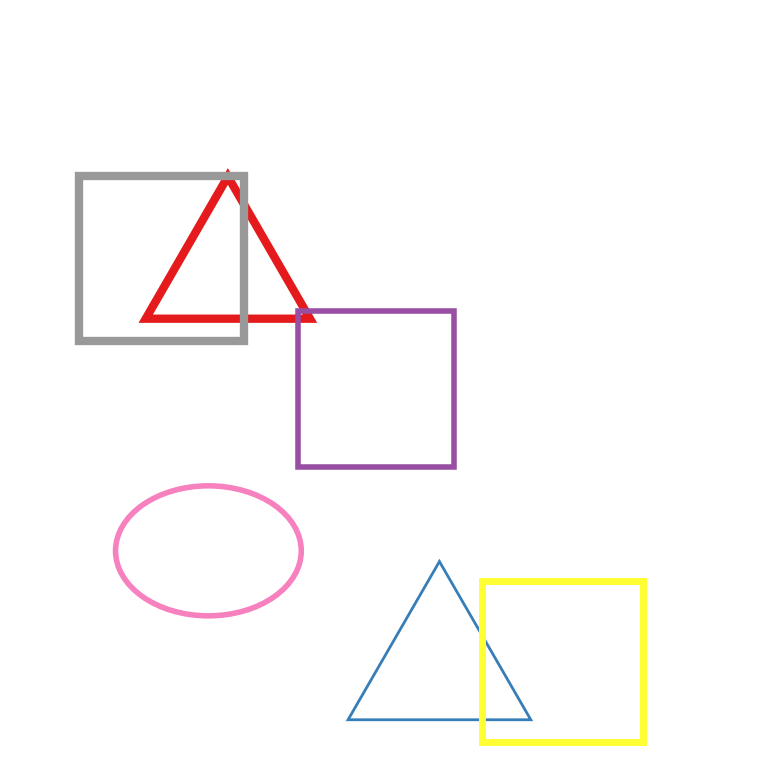[{"shape": "triangle", "thickness": 3, "radius": 0.62, "center": [0.296, 0.648]}, {"shape": "triangle", "thickness": 1, "radius": 0.69, "center": [0.571, 0.134]}, {"shape": "square", "thickness": 2, "radius": 0.51, "center": [0.489, 0.495]}, {"shape": "square", "thickness": 2.5, "radius": 0.52, "center": [0.731, 0.14]}, {"shape": "oval", "thickness": 2, "radius": 0.6, "center": [0.271, 0.285]}, {"shape": "square", "thickness": 3, "radius": 0.54, "center": [0.209, 0.664]}]